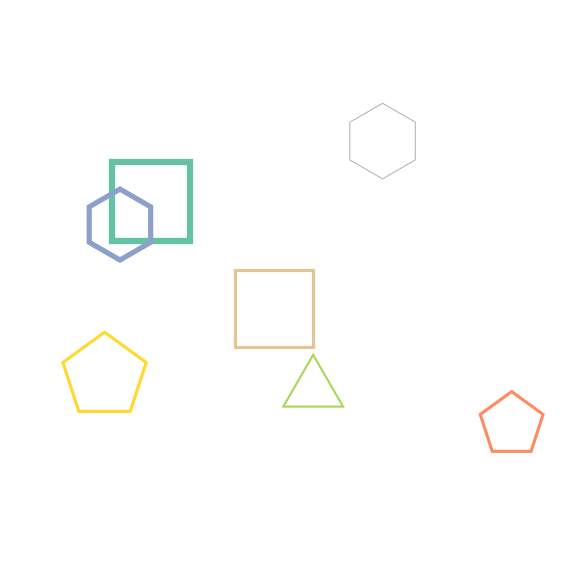[{"shape": "square", "thickness": 3, "radius": 0.34, "center": [0.261, 0.65]}, {"shape": "pentagon", "thickness": 1.5, "radius": 0.29, "center": [0.886, 0.264]}, {"shape": "hexagon", "thickness": 2.5, "radius": 0.31, "center": [0.208, 0.61]}, {"shape": "triangle", "thickness": 1, "radius": 0.3, "center": [0.542, 0.325]}, {"shape": "pentagon", "thickness": 1.5, "radius": 0.38, "center": [0.181, 0.348]}, {"shape": "square", "thickness": 1.5, "radius": 0.34, "center": [0.474, 0.465]}, {"shape": "hexagon", "thickness": 0.5, "radius": 0.33, "center": [0.662, 0.755]}]